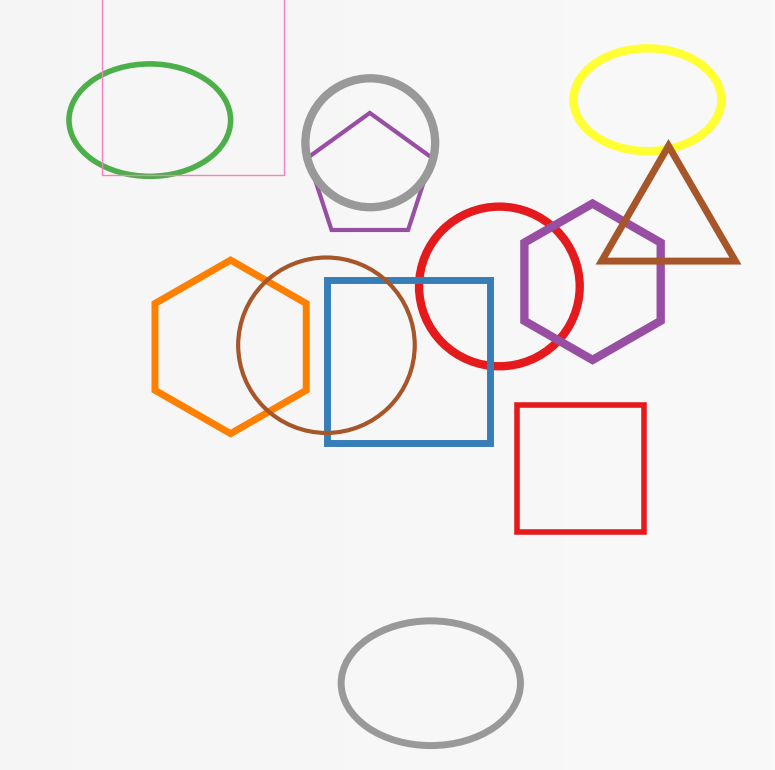[{"shape": "square", "thickness": 2, "radius": 0.41, "center": [0.749, 0.392]}, {"shape": "circle", "thickness": 3, "radius": 0.52, "center": [0.644, 0.628]}, {"shape": "square", "thickness": 2.5, "radius": 0.53, "center": [0.527, 0.53]}, {"shape": "oval", "thickness": 2, "radius": 0.52, "center": [0.193, 0.844]}, {"shape": "pentagon", "thickness": 1.5, "radius": 0.42, "center": [0.477, 0.769]}, {"shape": "hexagon", "thickness": 3, "radius": 0.51, "center": [0.765, 0.634]}, {"shape": "hexagon", "thickness": 2.5, "radius": 0.56, "center": [0.298, 0.55]}, {"shape": "oval", "thickness": 3, "radius": 0.48, "center": [0.835, 0.87]}, {"shape": "triangle", "thickness": 2.5, "radius": 0.5, "center": [0.863, 0.711]}, {"shape": "circle", "thickness": 1.5, "radius": 0.57, "center": [0.421, 0.552]}, {"shape": "square", "thickness": 0.5, "radius": 0.59, "center": [0.249, 0.89]}, {"shape": "oval", "thickness": 2.5, "radius": 0.58, "center": [0.556, 0.113]}, {"shape": "circle", "thickness": 3, "radius": 0.42, "center": [0.478, 0.815]}]